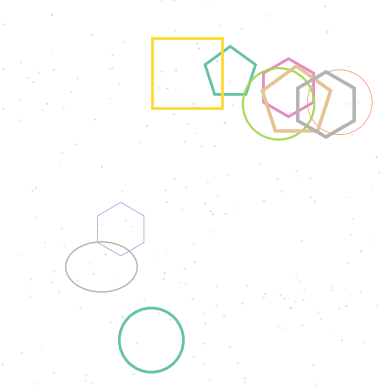[{"shape": "pentagon", "thickness": 2, "radius": 0.34, "center": [0.598, 0.811]}, {"shape": "circle", "thickness": 2, "radius": 0.42, "center": [0.393, 0.117]}, {"shape": "circle", "thickness": 0.5, "radius": 0.42, "center": [0.882, 0.735]}, {"shape": "hexagon", "thickness": 0.5, "radius": 0.35, "center": [0.314, 0.405]}, {"shape": "hexagon", "thickness": 2, "radius": 0.38, "center": [0.749, 0.772]}, {"shape": "circle", "thickness": 1.5, "radius": 0.46, "center": [0.724, 0.73]}, {"shape": "square", "thickness": 2, "radius": 0.46, "center": [0.486, 0.81]}, {"shape": "pentagon", "thickness": 2.5, "radius": 0.47, "center": [0.77, 0.735]}, {"shape": "oval", "thickness": 1, "radius": 0.46, "center": [0.264, 0.307]}, {"shape": "hexagon", "thickness": 2.5, "radius": 0.42, "center": [0.847, 0.729]}]